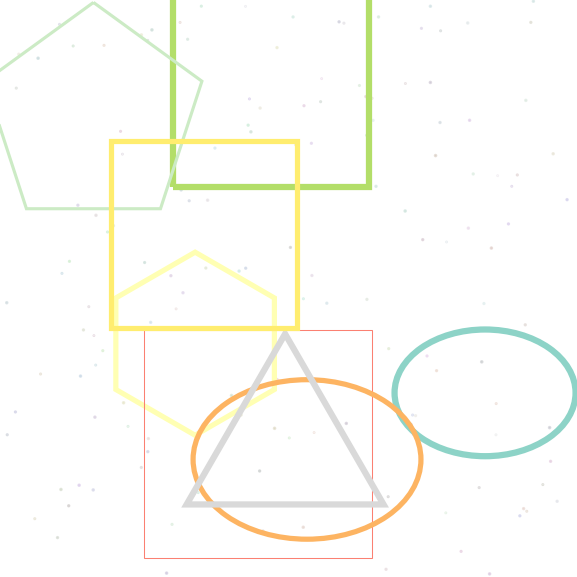[{"shape": "oval", "thickness": 3, "radius": 0.78, "center": [0.84, 0.319]}, {"shape": "hexagon", "thickness": 2.5, "radius": 0.79, "center": [0.338, 0.404]}, {"shape": "square", "thickness": 0.5, "radius": 0.99, "center": [0.447, 0.23]}, {"shape": "oval", "thickness": 2.5, "radius": 0.99, "center": [0.532, 0.204]}, {"shape": "square", "thickness": 3, "radius": 0.85, "center": [0.469, 0.845]}, {"shape": "triangle", "thickness": 3, "radius": 0.98, "center": [0.494, 0.224]}, {"shape": "pentagon", "thickness": 1.5, "radius": 0.99, "center": [0.162, 0.797]}, {"shape": "square", "thickness": 2.5, "radius": 0.81, "center": [0.353, 0.593]}]